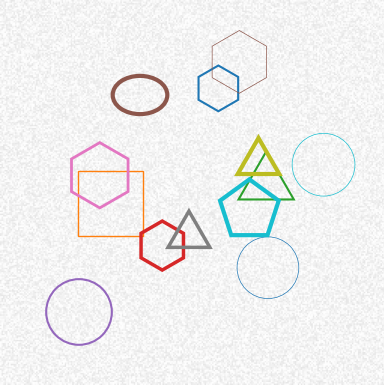[{"shape": "hexagon", "thickness": 1.5, "radius": 0.3, "center": [0.567, 0.77]}, {"shape": "circle", "thickness": 0.5, "radius": 0.4, "center": [0.696, 0.305]}, {"shape": "square", "thickness": 1, "radius": 0.42, "center": [0.286, 0.471]}, {"shape": "triangle", "thickness": 1.5, "radius": 0.41, "center": [0.691, 0.523]}, {"shape": "hexagon", "thickness": 2.5, "radius": 0.32, "center": [0.421, 0.362]}, {"shape": "circle", "thickness": 1.5, "radius": 0.43, "center": [0.205, 0.19]}, {"shape": "hexagon", "thickness": 0.5, "radius": 0.41, "center": [0.622, 0.839]}, {"shape": "oval", "thickness": 3, "radius": 0.35, "center": [0.364, 0.753]}, {"shape": "hexagon", "thickness": 2, "radius": 0.42, "center": [0.259, 0.545]}, {"shape": "triangle", "thickness": 2.5, "radius": 0.31, "center": [0.491, 0.389]}, {"shape": "triangle", "thickness": 3, "radius": 0.31, "center": [0.671, 0.579]}, {"shape": "circle", "thickness": 0.5, "radius": 0.41, "center": [0.84, 0.572]}, {"shape": "pentagon", "thickness": 3, "radius": 0.4, "center": [0.648, 0.454]}]